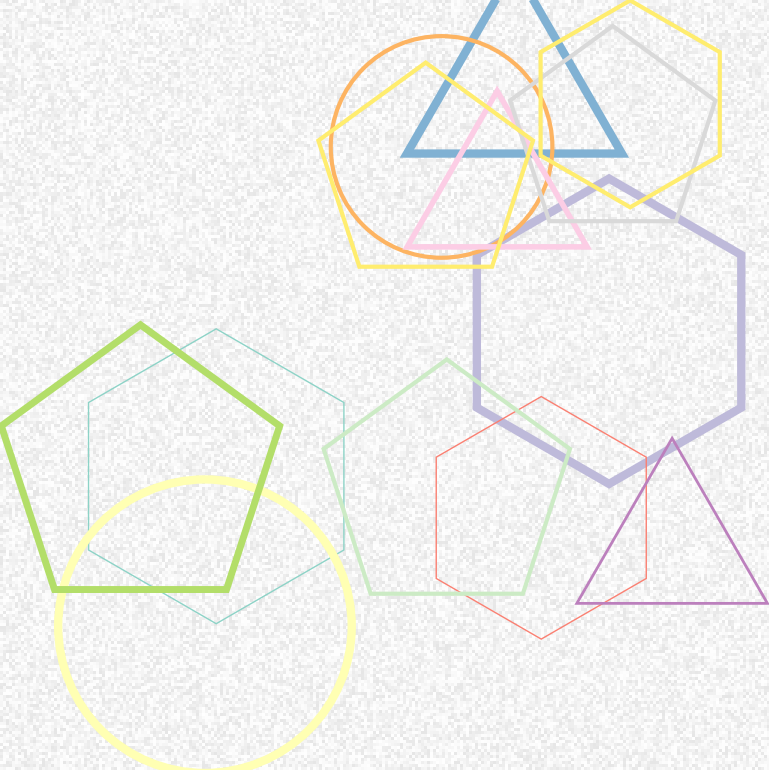[{"shape": "hexagon", "thickness": 0.5, "radius": 0.96, "center": [0.281, 0.381]}, {"shape": "circle", "thickness": 3, "radius": 0.95, "center": [0.266, 0.187]}, {"shape": "hexagon", "thickness": 3, "radius": 0.99, "center": [0.791, 0.57]}, {"shape": "hexagon", "thickness": 0.5, "radius": 0.79, "center": [0.703, 0.327]}, {"shape": "triangle", "thickness": 3, "radius": 0.81, "center": [0.668, 0.881]}, {"shape": "circle", "thickness": 1.5, "radius": 0.72, "center": [0.573, 0.809]}, {"shape": "pentagon", "thickness": 2.5, "radius": 0.95, "center": [0.182, 0.388]}, {"shape": "triangle", "thickness": 2, "radius": 0.67, "center": [0.646, 0.747]}, {"shape": "pentagon", "thickness": 1.5, "radius": 0.7, "center": [0.796, 0.826]}, {"shape": "triangle", "thickness": 1, "radius": 0.71, "center": [0.873, 0.288]}, {"shape": "pentagon", "thickness": 1.5, "radius": 0.84, "center": [0.58, 0.365]}, {"shape": "pentagon", "thickness": 1.5, "radius": 0.73, "center": [0.553, 0.772]}, {"shape": "hexagon", "thickness": 1.5, "radius": 0.67, "center": [0.818, 0.865]}]